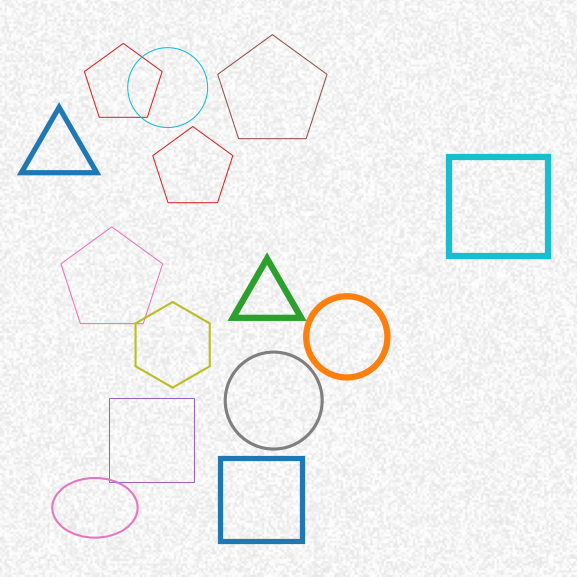[{"shape": "square", "thickness": 2.5, "radius": 0.36, "center": [0.452, 0.134]}, {"shape": "triangle", "thickness": 2.5, "radius": 0.38, "center": [0.102, 0.738]}, {"shape": "circle", "thickness": 3, "radius": 0.35, "center": [0.601, 0.416]}, {"shape": "triangle", "thickness": 3, "radius": 0.34, "center": [0.462, 0.483]}, {"shape": "pentagon", "thickness": 0.5, "radius": 0.36, "center": [0.334, 0.707]}, {"shape": "pentagon", "thickness": 0.5, "radius": 0.35, "center": [0.213, 0.853]}, {"shape": "square", "thickness": 0.5, "radius": 0.36, "center": [0.262, 0.238]}, {"shape": "pentagon", "thickness": 0.5, "radius": 0.5, "center": [0.472, 0.84]}, {"shape": "pentagon", "thickness": 0.5, "radius": 0.46, "center": [0.194, 0.514]}, {"shape": "oval", "thickness": 1, "radius": 0.37, "center": [0.164, 0.12]}, {"shape": "circle", "thickness": 1.5, "radius": 0.42, "center": [0.474, 0.305]}, {"shape": "hexagon", "thickness": 1, "radius": 0.37, "center": [0.299, 0.402]}, {"shape": "square", "thickness": 3, "radius": 0.43, "center": [0.863, 0.641]}, {"shape": "circle", "thickness": 0.5, "radius": 0.35, "center": [0.29, 0.847]}]